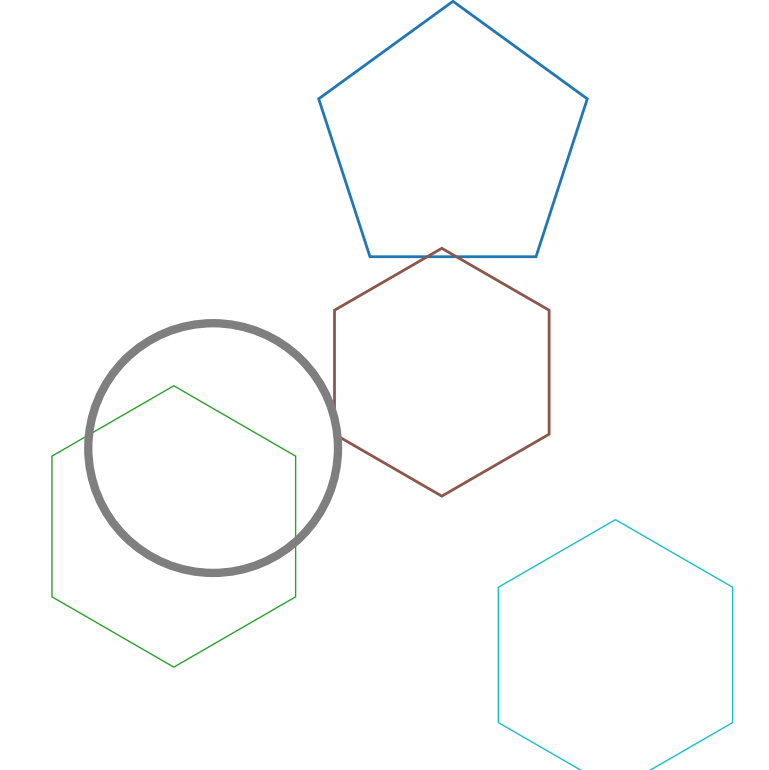[{"shape": "pentagon", "thickness": 1, "radius": 0.92, "center": [0.588, 0.815]}, {"shape": "hexagon", "thickness": 0.5, "radius": 0.91, "center": [0.226, 0.316]}, {"shape": "hexagon", "thickness": 1, "radius": 0.8, "center": [0.574, 0.517]}, {"shape": "circle", "thickness": 3, "radius": 0.81, "center": [0.277, 0.418]}, {"shape": "hexagon", "thickness": 0.5, "radius": 0.88, "center": [0.799, 0.149]}]